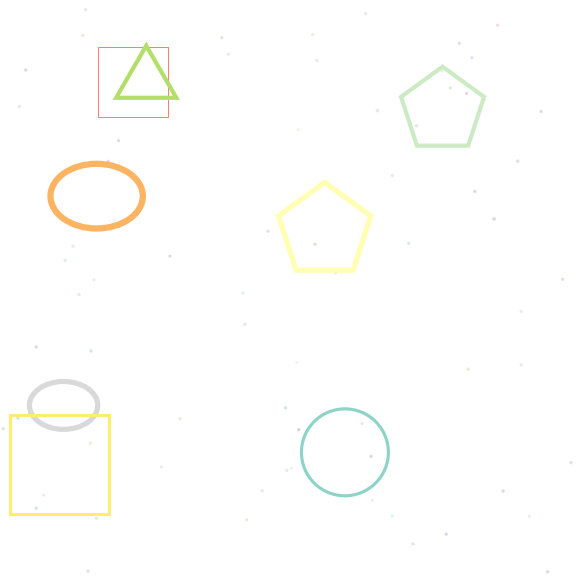[{"shape": "circle", "thickness": 1.5, "radius": 0.38, "center": [0.597, 0.216]}, {"shape": "pentagon", "thickness": 2.5, "radius": 0.42, "center": [0.562, 0.599]}, {"shape": "square", "thickness": 0.5, "radius": 0.31, "center": [0.23, 0.857]}, {"shape": "oval", "thickness": 3, "radius": 0.4, "center": [0.167, 0.659]}, {"shape": "triangle", "thickness": 2, "radius": 0.3, "center": [0.253, 0.86]}, {"shape": "oval", "thickness": 2.5, "radius": 0.3, "center": [0.11, 0.297]}, {"shape": "pentagon", "thickness": 2, "radius": 0.38, "center": [0.766, 0.808]}, {"shape": "square", "thickness": 1.5, "radius": 0.43, "center": [0.103, 0.195]}]